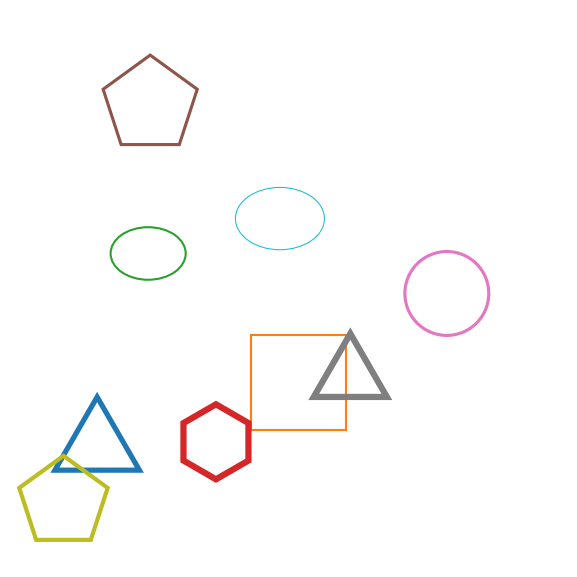[{"shape": "triangle", "thickness": 2.5, "radius": 0.42, "center": [0.168, 0.227]}, {"shape": "square", "thickness": 1, "radius": 0.41, "center": [0.517, 0.337]}, {"shape": "oval", "thickness": 1, "radius": 0.33, "center": [0.257, 0.56]}, {"shape": "hexagon", "thickness": 3, "radius": 0.32, "center": [0.374, 0.234]}, {"shape": "pentagon", "thickness": 1.5, "radius": 0.43, "center": [0.26, 0.818]}, {"shape": "circle", "thickness": 1.5, "radius": 0.36, "center": [0.774, 0.491]}, {"shape": "triangle", "thickness": 3, "radius": 0.37, "center": [0.607, 0.348]}, {"shape": "pentagon", "thickness": 2, "radius": 0.4, "center": [0.11, 0.129]}, {"shape": "oval", "thickness": 0.5, "radius": 0.39, "center": [0.485, 0.621]}]